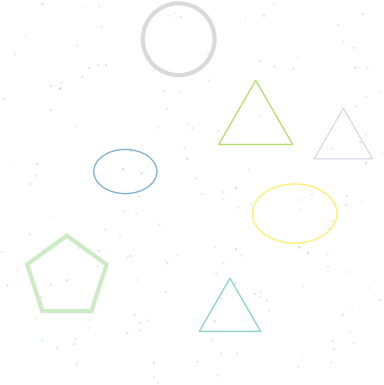[{"shape": "triangle", "thickness": 1, "radius": 0.46, "center": [0.597, 0.185]}, {"shape": "triangle", "thickness": 0.5, "radius": 0.44, "center": [0.892, 0.631]}, {"shape": "oval", "thickness": 1, "radius": 0.41, "center": [0.325, 0.554]}, {"shape": "triangle", "thickness": 1, "radius": 0.56, "center": [0.664, 0.68]}, {"shape": "circle", "thickness": 3, "radius": 0.47, "center": [0.464, 0.898]}, {"shape": "pentagon", "thickness": 3, "radius": 0.54, "center": [0.174, 0.28]}, {"shape": "oval", "thickness": 1, "radius": 0.55, "center": [0.765, 0.445]}]